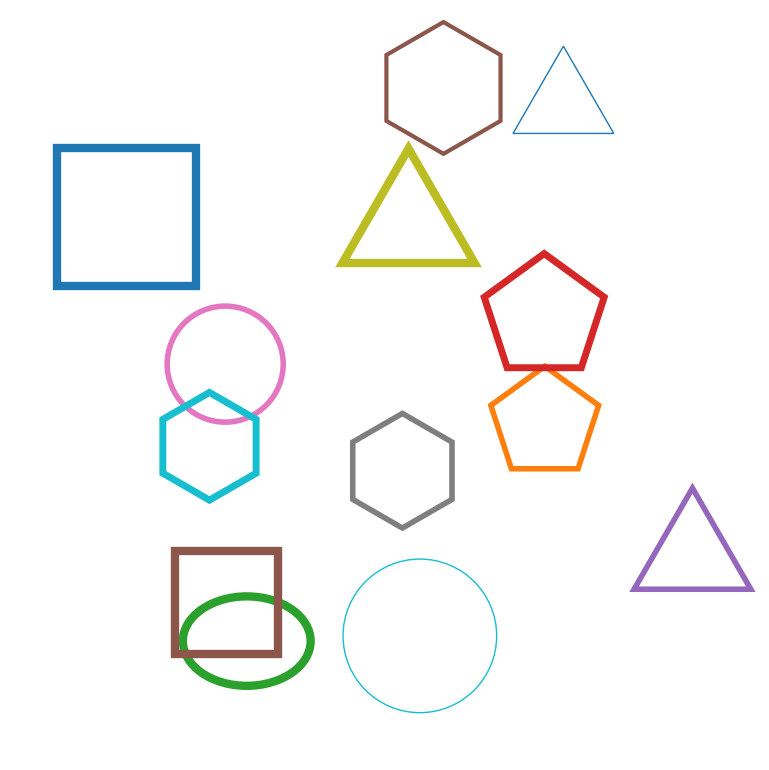[{"shape": "triangle", "thickness": 0.5, "radius": 0.38, "center": [0.732, 0.864]}, {"shape": "square", "thickness": 3, "radius": 0.45, "center": [0.164, 0.719]}, {"shape": "pentagon", "thickness": 2, "radius": 0.37, "center": [0.707, 0.451]}, {"shape": "oval", "thickness": 3, "radius": 0.41, "center": [0.32, 0.167]}, {"shape": "pentagon", "thickness": 2.5, "radius": 0.41, "center": [0.707, 0.589]}, {"shape": "triangle", "thickness": 2, "radius": 0.44, "center": [0.899, 0.279]}, {"shape": "square", "thickness": 3, "radius": 0.34, "center": [0.294, 0.218]}, {"shape": "hexagon", "thickness": 1.5, "radius": 0.43, "center": [0.576, 0.886]}, {"shape": "circle", "thickness": 2, "radius": 0.38, "center": [0.292, 0.527]}, {"shape": "hexagon", "thickness": 2, "radius": 0.37, "center": [0.523, 0.389]}, {"shape": "triangle", "thickness": 3, "radius": 0.5, "center": [0.531, 0.708]}, {"shape": "circle", "thickness": 0.5, "radius": 0.5, "center": [0.545, 0.174]}, {"shape": "hexagon", "thickness": 2.5, "radius": 0.35, "center": [0.272, 0.42]}]